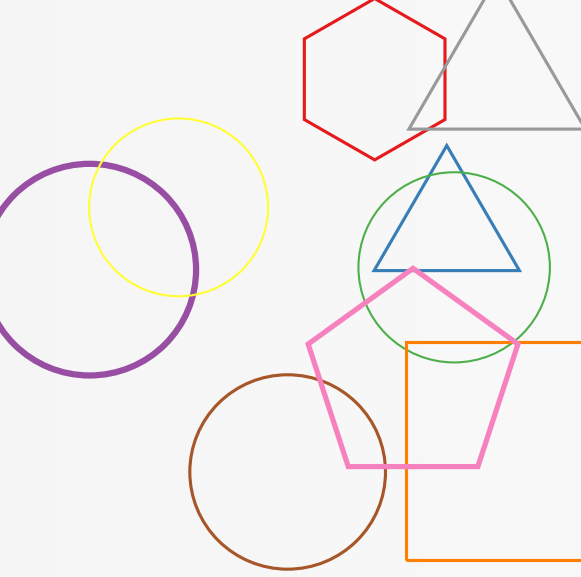[{"shape": "hexagon", "thickness": 1.5, "radius": 0.7, "center": [0.645, 0.862]}, {"shape": "triangle", "thickness": 1.5, "radius": 0.72, "center": [0.769, 0.603]}, {"shape": "circle", "thickness": 1, "radius": 0.82, "center": [0.781, 0.536]}, {"shape": "circle", "thickness": 3, "radius": 0.92, "center": [0.154, 0.532]}, {"shape": "square", "thickness": 1.5, "radius": 0.94, "center": [0.887, 0.218]}, {"shape": "circle", "thickness": 1, "radius": 0.77, "center": [0.307, 0.64]}, {"shape": "circle", "thickness": 1.5, "radius": 0.84, "center": [0.495, 0.182]}, {"shape": "pentagon", "thickness": 2.5, "radius": 0.95, "center": [0.711, 0.345]}, {"shape": "triangle", "thickness": 1.5, "radius": 0.88, "center": [0.855, 0.863]}]